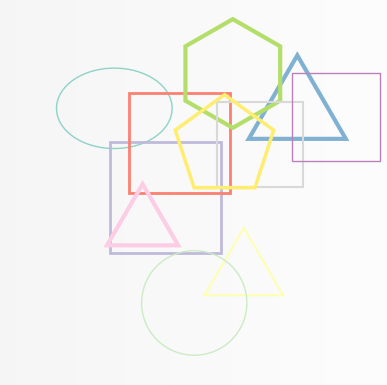[{"shape": "oval", "thickness": 1, "radius": 0.75, "center": [0.295, 0.719]}, {"shape": "triangle", "thickness": 1.5, "radius": 0.58, "center": [0.629, 0.292]}, {"shape": "square", "thickness": 2, "radius": 0.72, "center": [0.427, 0.487]}, {"shape": "square", "thickness": 2, "radius": 0.65, "center": [0.464, 0.629]}, {"shape": "triangle", "thickness": 3, "radius": 0.72, "center": [0.767, 0.712]}, {"shape": "hexagon", "thickness": 3, "radius": 0.71, "center": [0.601, 0.809]}, {"shape": "triangle", "thickness": 3, "radius": 0.53, "center": [0.368, 0.416]}, {"shape": "square", "thickness": 1.5, "radius": 0.55, "center": [0.67, 0.625]}, {"shape": "square", "thickness": 1, "radius": 0.57, "center": [0.866, 0.697]}, {"shape": "circle", "thickness": 1, "radius": 0.68, "center": [0.501, 0.213]}, {"shape": "pentagon", "thickness": 2.5, "radius": 0.67, "center": [0.579, 0.621]}]